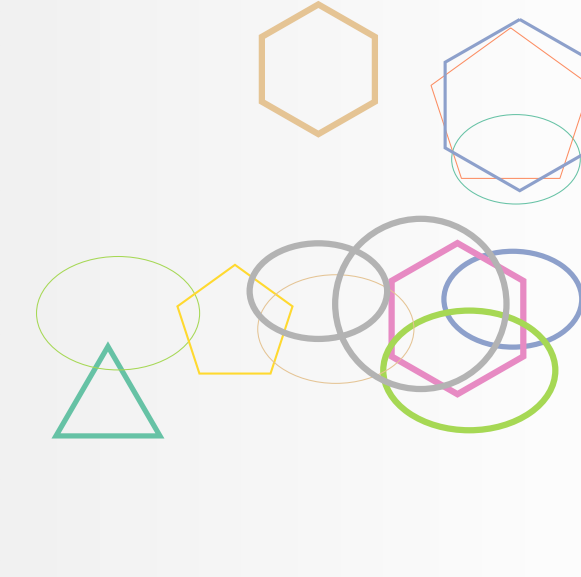[{"shape": "oval", "thickness": 0.5, "radius": 0.55, "center": [0.888, 0.723]}, {"shape": "triangle", "thickness": 2.5, "radius": 0.52, "center": [0.186, 0.296]}, {"shape": "pentagon", "thickness": 0.5, "radius": 0.72, "center": [0.879, 0.807]}, {"shape": "hexagon", "thickness": 1.5, "radius": 0.74, "center": [0.894, 0.817]}, {"shape": "oval", "thickness": 2.5, "radius": 0.59, "center": [0.882, 0.481]}, {"shape": "hexagon", "thickness": 3, "radius": 0.65, "center": [0.787, 0.447]}, {"shape": "oval", "thickness": 3, "radius": 0.74, "center": [0.807, 0.358]}, {"shape": "oval", "thickness": 0.5, "radius": 0.7, "center": [0.203, 0.457]}, {"shape": "pentagon", "thickness": 1, "radius": 0.52, "center": [0.404, 0.436]}, {"shape": "hexagon", "thickness": 3, "radius": 0.56, "center": [0.548, 0.879]}, {"shape": "oval", "thickness": 0.5, "radius": 0.67, "center": [0.578, 0.429]}, {"shape": "oval", "thickness": 3, "radius": 0.59, "center": [0.548, 0.495]}, {"shape": "circle", "thickness": 3, "radius": 0.74, "center": [0.724, 0.473]}]